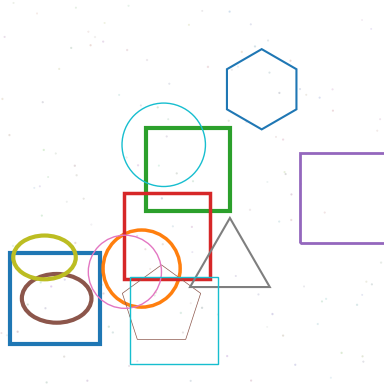[{"shape": "hexagon", "thickness": 1.5, "radius": 0.52, "center": [0.68, 0.768]}, {"shape": "square", "thickness": 3, "radius": 0.59, "center": [0.143, 0.224]}, {"shape": "circle", "thickness": 2.5, "radius": 0.5, "center": [0.368, 0.302]}, {"shape": "square", "thickness": 3, "radius": 0.54, "center": [0.489, 0.56]}, {"shape": "square", "thickness": 2.5, "radius": 0.56, "center": [0.434, 0.387]}, {"shape": "square", "thickness": 2, "radius": 0.58, "center": [0.895, 0.485]}, {"shape": "oval", "thickness": 3, "radius": 0.45, "center": [0.147, 0.225]}, {"shape": "pentagon", "thickness": 0.5, "radius": 0.53, "center": [0.42, 0.205]}, {"shape": "circle", "thickness": 1, "radius": 0.48, "center": [0.324, 0.294]}, {"shape": "triangle", "thickness": 1.5, "radius": 0.6, "center": [0.597, 0.314]}, {"shape": "oval", "thickness": 3, "radius": 0.41, "center": [0.116, 0.331]}, {"shape": "circle", "thickness": 1, "radius": 0.54, "center": [0.425, 0.624]}, {"shape": "square", "thickness": 1, "radius": 0.57, "center": [0.452, 0.167]}]